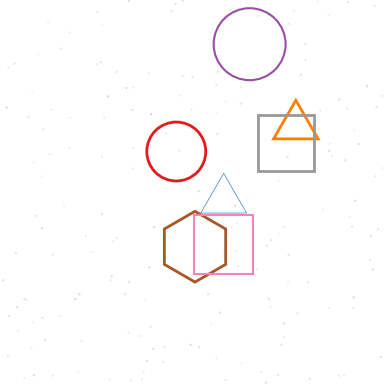[{"shape": "circle", "thickness": 2, "radius": 0.38, "center": [0.458, 0.606]}, {"shape": "triangle", "thickness": 0.5, "radius": 0.34, "center": [0.581, 0.481]}, {"shape": "circle", "thickness": 1.5, "radius": 0.47, "center": [0.648, 0.885]}, {"shape": "triangle", "thickness": 2, "radius": 0.33, "center": [0.768, 0.673]}, {"shape": "hexagon", "thickness": 2, "radius": 0.46, "center": [0.507, 0.359]}, {"shape": "square", "thickness": 1.5, "radius": 0.38, "center": [0.581, 0.366]}, {"shape": "square", "thickness": 2, "radius": 0.36, "center": [0.743, 0.628]}]